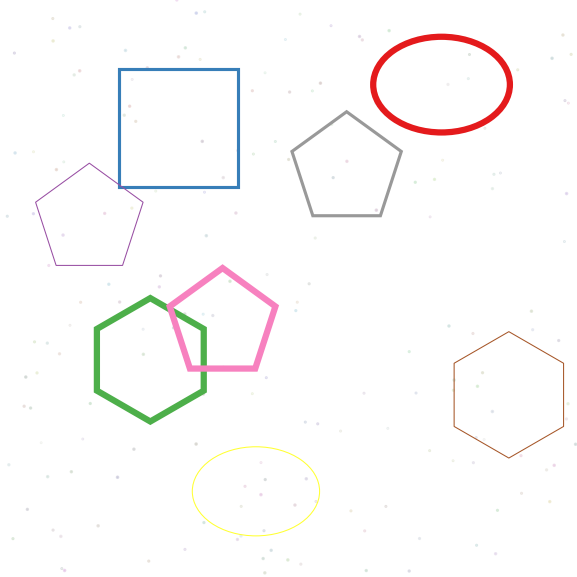[{"shape": "oval", "thickness": 3, "radius": 0.59, "center": [0.765, 0.853]}, {"shape": "square", "thickness": 1.5, "radius": 0.51, "center": [0.31, 0.778]}, {"shape": "hexagon", "thickness": 3, "radius": 0.53, "center": [0.26, 0.376]}, {"shape": "pentagon", "thickness": 0.5, "radius": 0.49, "center": [0.155, 0.619]}, {"shape": "oval", "thickness": 0.5, "radius": 0.55, "center": [0.443, 0.148]}, {"shape": "hexagon", "thickness": 0.5, "radius": 0.55, "center": [0.881, 0.315]}, {"shape": "pentagon", "thickness": 3, "radius": 0.48, "center": [0.385, 0.439]}, {"shape": "pentagon", "thickness": 1.5, "radius": 0.5, "center": [0.6, 0.706]}]